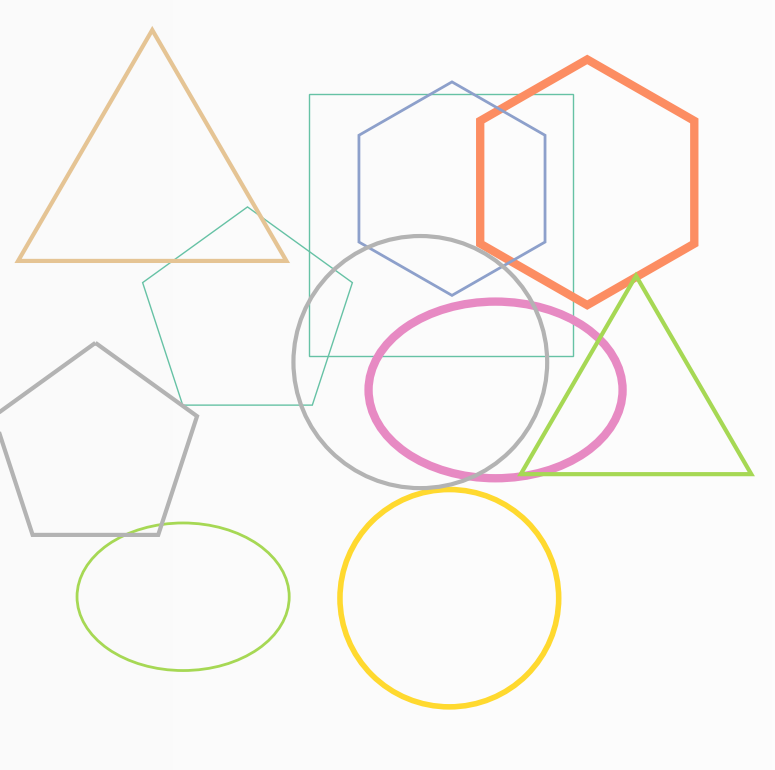[{"shape": "pentagon", "thickness": 0.5, "radius": 0.71, "center": [0.319, 0.589]}, {"shape": "square", "thickness": 0.5, "radius": 0.85, "center": [0.569, 0.708]}, {"shape": "hexagon", "thickness": 3, "radius": 0.8, "center": [0.758, 0.763]}, {"shape": "hexagon", "thickness": 1, "radius": 0.69, "center": [0.583, 0.755]}, {"shape": "oval", "thickness": 3, "radius": 0.82, "center": [0.639, 0.494]}, {"shape": "triangle", "thickness": 1.5, "radius": 0.86, "center": [0.821, 0.47]}, {"shape": "oval", "thickness": 1, "radius": 0.68, "center": [0.236, 0.225]}, {"shape": "circle", "thickness": 2, "radius": 0.71, "center": [0.58, 0.223]}, {"shape": "triangle", "thickness": 1.5, "radius": 1.0, "center": [0.196, 0.761]}, {"shape": "circle", "thickness": 1.5, "radius": 0.82, "center": [0.542, 0.53]}, {"shape": "pentagon", "thickness": 1.5, "radius": 0.69, "center": [0.123, 0.417]}]